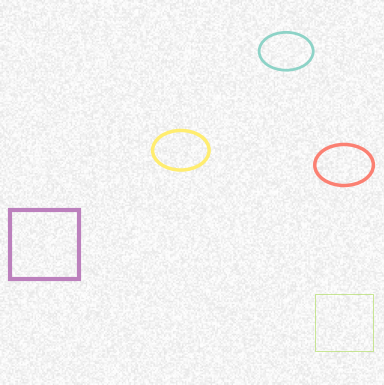[{"shape": "oval", "thickness": 2, "radius": 0.35, "center": [0.743, 0.867]}, {"shape": "oval", "thickness": 2.5, "radius": 0.38, "center": [0.894, 0.571]}, {"shape": "square", "thickness": 0.5, "radius": 0.37, "center": [0.894, 0.163]}, {"shape": "square", "thickness": 3, "radius": 0.45, "center": [0.115, 0.365]}, {"shape": "oval", "thickness": 2.5, "radius": 0.37, "center": [0.47, 0.61]}]